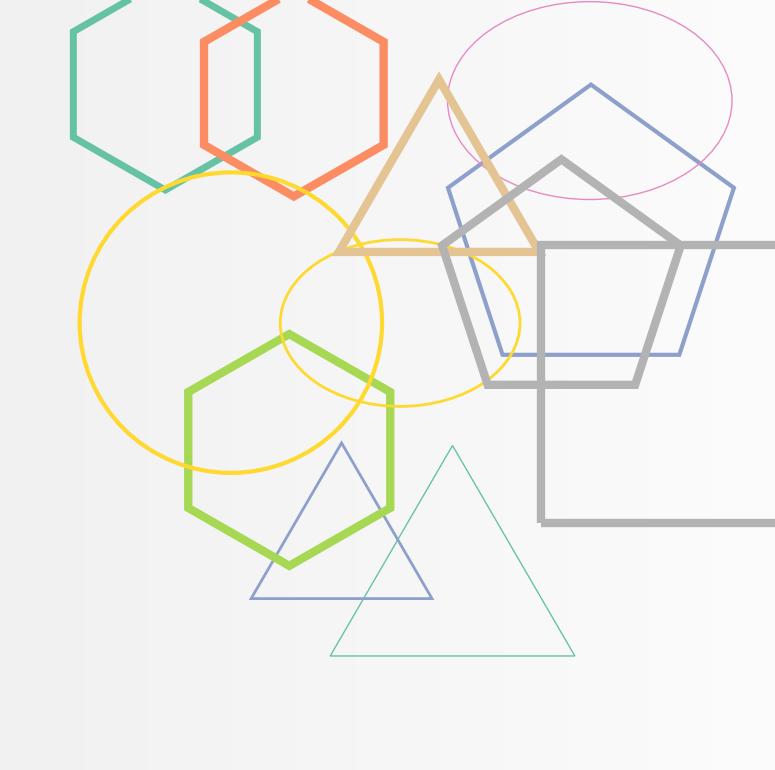[{"shape": "triangle", "thickness": 0.5, "radius": 0.91, "center": [0.584, 0.239]}, {"shape": "hexagon", "thickness": 2.5, "radius": 0.69, "center": [0.213, 0.89]}, {"shape": "hexagon", "thickness": 3, "radius": 0.67, "center": [0.379, 0.879]}, {"shape": "pentagon", "thickness": 1.5, "radius": 0.97, "center": [0.763, 0.696]}, {"shape": "triangle", "thickness": 1, "radius": 0.67, "center": [0.441, 0.29]}, {"shape": "oval", "thickness": 0.5, "radius": 0.92, "center": [0.761, 0.869]}, {"shape": "hexagon", "thickness": 3, "radius": 0.75, "center": [0.373, 0.416]}, {"shape": "oval", "thickness": 1, "radius": 0.77, "center": [0.516, 0.58]}, {"shape": "circle", "thickness": 1.5, "radius": 0.98, "center": [0.298, 0.581]}, {"shape": "triangle", "thickness": 3, "radius": 0.75, "center": [0.566, 0.747]}, {"shape": "square", "thickness": 3, "radius": 0.9, "center": [0.878, 0.501]}, {"shape": "pentagon", "thickness": 3, "radius": 0.81, "center": [0.724, 0.631]}]